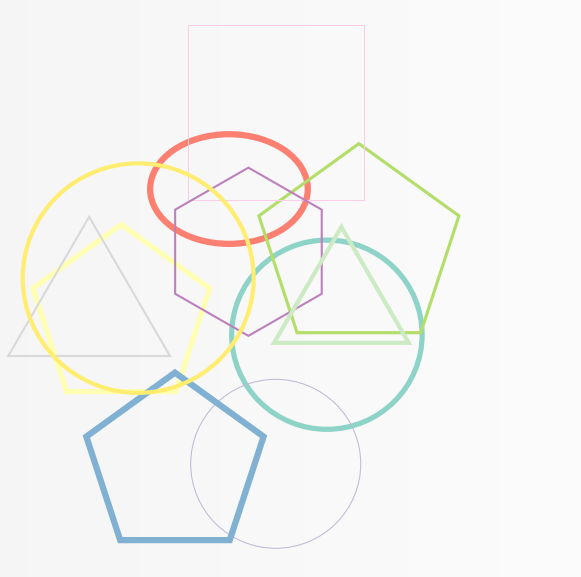[{"shape": "circle", "thickness": 2.5, "radius": 0.82, "center": [0.562, 0.42]}, {"shape": "pentagon", "thickness": 2.5, "radius": 0.8, "center": [0.209, 0.45]}, {"shape": "circle", "thickness": 0.5, "radius": 0.73, "center": [0.474, 0.196]}, {"shape": "oval", "thickness": 3, "radius": 0.68, "center": [0.394, 0.672]}, {"shape": "pentagon", "thickness": 3, "radius": 0.8, "center": [0.301, 0.194]}, {"shape": "pentagon", "thickness": 1.5, "radius": 0.9, "center": [0.617, 0.569]}, {"shape": "square", "thickness": 0.5, "radius": 0.76, "center": [0.475, 0.805]}, {"shape": "triangle", "thickness": 1, "radius": 0.8, "center": [0.153, 0.463]}, {"shape": "hexagon", "thickness": 1, "radius": 0.73, "center": [0.427, 0.563]}, {"shape": "triangle", "thickness": 2, "radius": 0.67, "center": [0.587, 0.472]}, {"shape": "circle", "thickness": 2, "radius": 0.99, "center": [0.238, 0.518]}]